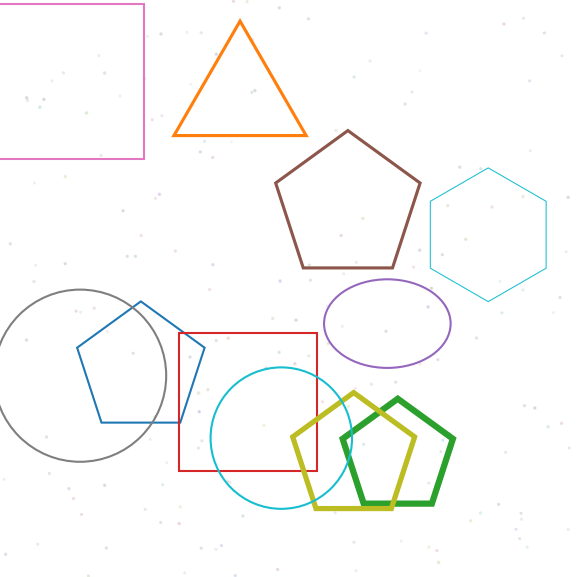[{"shape": "pentagon", "thickness": 1, "radius": 0.58, "center": [0.244, 0.361]}, {"shape": "triangle", "thickness": 1.5, "radius": 0.66, "center": [0.416, 0.83]}, {"shape": "pentagon", "thickness": 3, "radius": 0.5, "center": [0.689, 0.208]}, {"shape": "square", "thickness": 1, "radius": 0.6, "center": [0.429, 0.303]}, {"shape": "oval", "thickness": 1, "radius": 0.55, "center": [0.671, 0.439]}, {"shape": "pentagon", "thickness": 1.5, "radius": 0.66, "center": [0.602, 0.642]}, {"shape": "square", "thickness": 1, "radius": 0.67, "center": [0.114, 0.858]}, {"shape": "circle", "thickness": 1, "radius": 0.75, "center": [0.139, 0.349]}, {"shape": "pentagon", "thickness": 2.5, "radius": 0.56, "center": [0.612, 0.208]}, {"shape": "circle", "thickness": 1, "radius": 0.61, "center": [0.487, 0.241]}, {"shape": "hexagon", "thickness": 0.5, "radius": 0.58, "center": [0.845, 0.593]}]